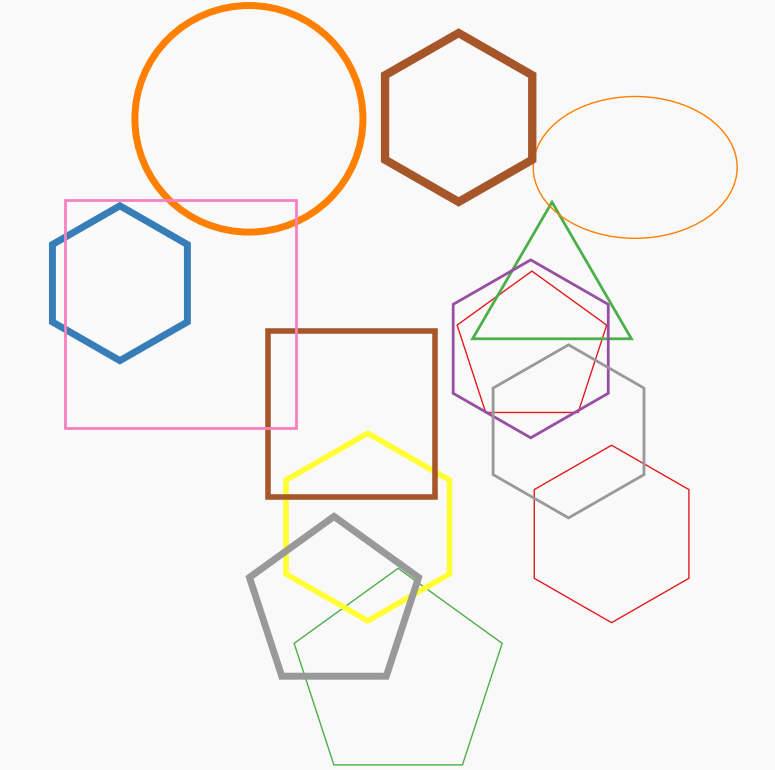[{"shape": "hexagon", "thickness": 0.5, "radius": 0.58, "center": [0.789, 0.307]}, {"shape": "pentagon", "thickness": 0.5, "radius": 0.51, "center": [0.686, 0.546]}, {"shape": "hexagon", "thickness": 2.5, "radius": 0.5, "center": [0.155, 0.632]}, {"shape": "pentagon", "thickness": 0.5, "radius": 0.71, "center": [0.514, 0.121]}, {"shape": "triangle", "thickness": 1, "radius": 0.59, "center": [0.712, 0.619]}, {"shape": "hexagon", "thickness": 1, "radius": 0.58, "center": [0.685, 0.547]}, {"shape": "circle", "thickness": 2.5, "radius": 0.74, "center": [0.321, 0.846]}, {"shape": "oval", "thickness": 0.5, "radius": 0.66, "center": [0.82, 0.783]}, {"shape": "hexagon", "thickness": 2, "radius": 0.61, "center": [0.475, 0.316]}, {"shape": "square", "thickness": 2, "radius": 0.54, "center": [0.453, 0.462]}, {"shape": "hexagon", "thickness": 3, "radius": 0.55, "center": [0.592, 0.847]}, {"shape": "square", "thickness": 1, "radius": 0.74, "center": [0.233, 0.592]}, {"shape": "pentagon", "thickness": 2.5, "radius": 0.57, "center": [0.431, 0.215]}, {"shape": "hexagon", "thickness": 1, "radius": 0.56, "center": [0.734, 0.44]}]